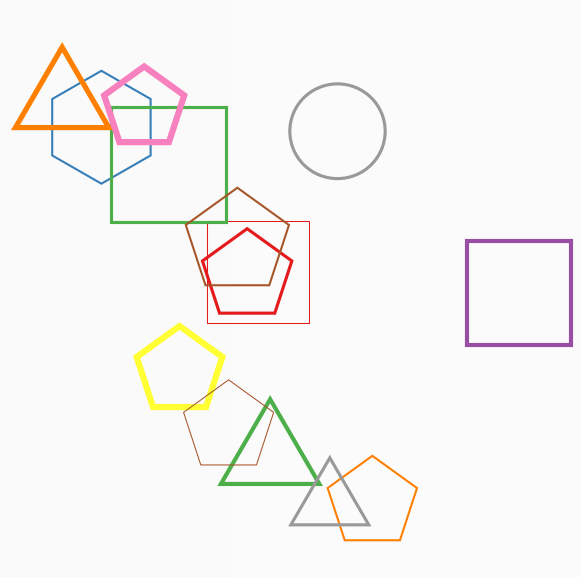[{"shape": "square", "thickness": 0.5, "radius": 0.44, "center": [0.444, 0.528]}, {"shape": "pentagon", "thickness": 1.5, "radius": 0.4, "center": [0.425, 0.522]}, {"shape": "hexagon", "thickness": 1, "radius": 0.49, "center": [0.174, 0.779]}, {"shape": "triangle", "thickness": 2, "radius": 0.49, "center": [0.465, 0.21]}, {"shape": "square", "thickness": 1.5, "radius": 0.5, "center": [0.289, 0.715]}, {"shape": "square", "thickness": 2, "radius": 0.45, "center": [0.893, 0.492]}, {"shape": "triangle", "thickness": 2.5, "radius": 0.46, "center": [0.107, 0.825]}, {"shape": "pentagon", "thickness": 1, "radius": 0.4, "center": [0.641, 0.129]}, {"shape": "pentagon", "thickness": 3, "radius": 0.39, "center": [0.309, 0.357]}, {"shape": "pentagon", "thickness": 0.5, "radius": 0.41, "center": [0.393, 0.26]}, {"shape": "pentagon", "thickness": 1, "radius": 0.47, "center": [0.408, 0.581]}, {"shape": "pentagon", "thickness": 3, "radius": 0.36, "center": [0.248, 0.812]}, {"shape": "triangle", "thickness": 1.5, "radius": 0.39, "center": [0.567, 0.129]}, {"shape": "circle", "thickness": 1.5, "radius": 0.41, "center": [0.581, 0.772]}]